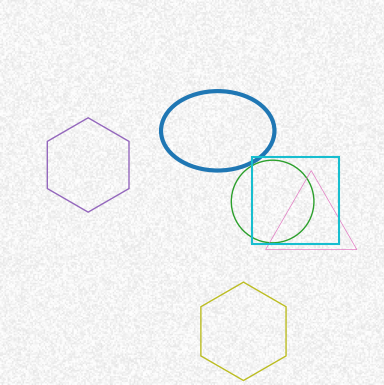[{"shape": "oval", "thickness": 3, "radius": 0.74, "center": [0.566, 0.66]}, {"shape": "circle", "thickness": 1, "radius": 0.54, "center": [0.708, 0.477]}, {"shape": "hexagon", "thickness": 1, "radius": 0.61, "center": [0.229, 0.572]}, {"shape": "triangle", "thickness": 0.5, "radius": 0.68, "center": [0.808, 0.42]}, {"shape": "hexagon", "thickness": 1, "radius": 0.64, "center": [0.632, 0.139]}, {"shape": "square", "thickness": 1.5, "radius": 0.56, "center": [0.768, 0.478]}]